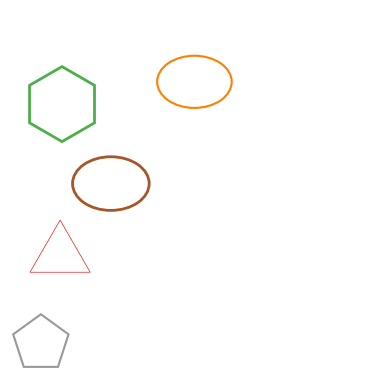[{"shape": "triangle", "thickness": 0.5, "radius": 0.45, "center": [0.156, 0.338]}, {"shape": "hexagon", "thickness": 2, "radius": 0.49, "center": [0.161, 0.73]}, {"shape": "oval", "thickness": 1.5, "radius": 0.48, "center": [0.505, 0.787]}, {"shape": "oval", "thickness": 2, "radius": 0.5, "center": [0.288, 0.523]}, {"shape": "pentagon", "thickness": 1.5, "radius": 0.38, "center": [0.106, 0.108]}]